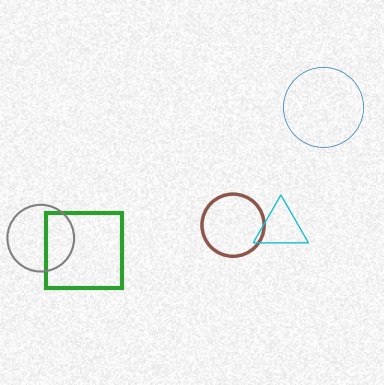[{"shape": "circle", "thickness": 0.5, "radius": 0.52, "center": [0.84, 0.721]}, {"shape": "square", "thickness": 3, "radius": 0.49, "center": [0.219, 0.349]}, {"shape": "circle", "thickness": 2.5, "radius": 0.4, "center": [0.605, 0.415]}, {"shape": "circle", "thickness": 1.5, "radius": 0.43, "center": [0.106, 0.381]}, {"shape": "triangle", "thickness": 1, "radius": 0.41, "center": [0.73, 0.411]}]